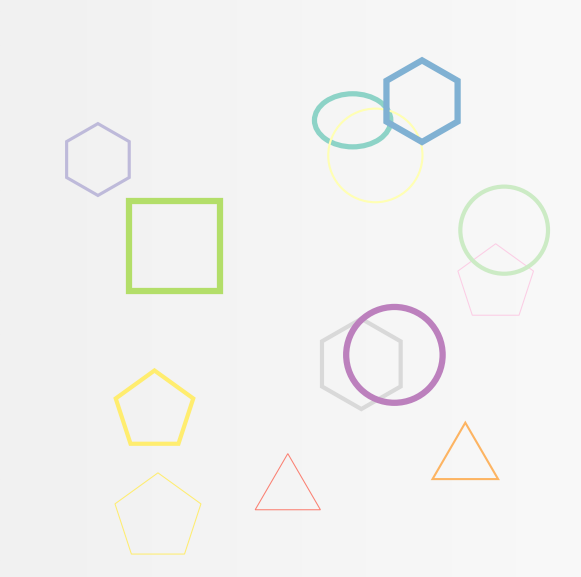[{"shape": "oval", "thickness": 2.5, "radius": 0.33, "center": [0.607, 0.791]}, {"shape": "circle", "thickness": 1, "radius": 0.41, "center": [0.646, 0.73]}, {"shape": "hexagon", "thickness": 1.5, "radius": 0.31, "center": [0.168, 0.723]}, {"shape": "triangle", "thickness": 0.5, "radius": 0.32, "center": [0.495, 0.149]}, {"shape": "hexagon", "thickness": 3, "radius": 0.35, "center": [0.726, 0.824]}, {"shape": "triangle", "thickness": 1, "radius": 0.33, "center": [0.801, 0.202]}, {"shape": "square", "thickness": 3, "radius": 0.39, "center": [0.3, 0.573]}, {"shape": "pentagon", "thickness": 0.5, "radius": 0.34, "center": [0.853, 0.509]}, {"shape": "hexagon", "thickness": 2, "radius": 0.39, "center": [0.622, 0.369]}, {"shape": "circle", "thickness": 3, "radius": 0.41, "center": [0.679, 0.385]}, {"shape": "circle", "thickness": 2, "radius": 0.38, "center": [0.867, 0.601]}, {"shape": "pentagon", "thickness": 2, "radius": 0.35, "center": [0.266, 0.287]}, {"shape": "pentagon", "thickness": 0.5, "radius": 0.39, "center": [0.272, 0.103]}]